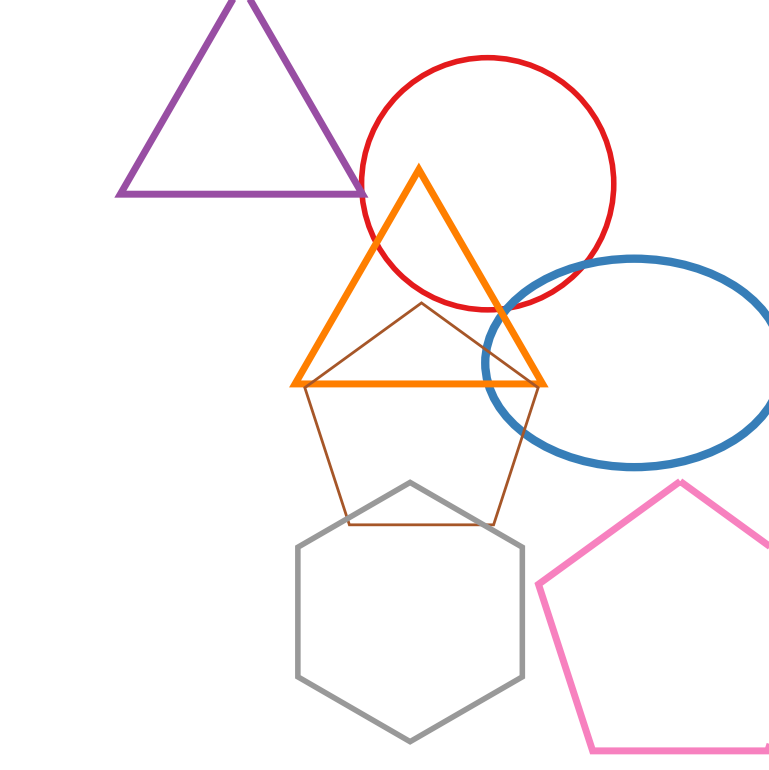[{"shape": "circle", "thickness": 2, "radius": 0.82, "center": [0.633, 0.761]}, {"shape": "oval", "thickness": 3, "radius": 0.97, "center": [0.824, 0.529]}, {"shape": "triangle", "thickness": 2.5, "radius": 0.91, "center": [0.313, 0.839]}, {"shape": "triangle", "thickness": 2.5, "radius": 0.93, "center": [0.544, 0.594]}, {"shape": "pentagon", "thickness": 1, "radius": 0.8, "center": [0.547, 0.447]}, {"shape": "pentagon", "thickness": 2.5, "radius": 0.97, "center": [0.883, 0.181]}, {"shape": "hexagon", "thickness": 2, "radius": 0.84, "center": [0.533, 0.205]}]